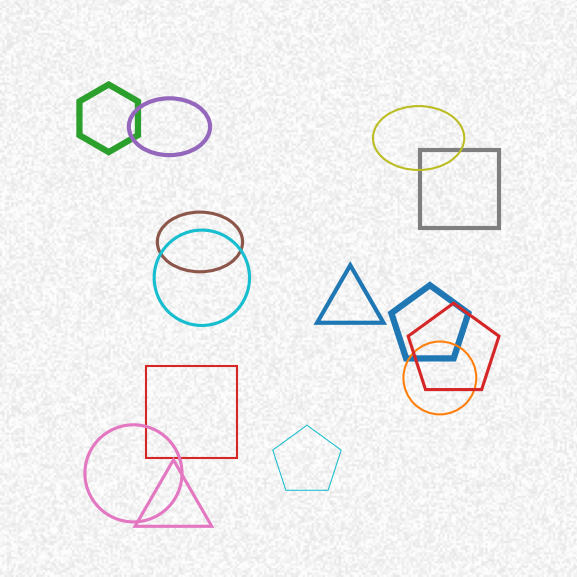[{"shape": "triangle", "thickness": 2, "radius": 0.33, "center": [0.607, 0.473]}, {"shape": "pentagon", "thickness": 3, "radius": 0.35, "center": [0.744, 0.435]}, {"shape": "circle", "thickness": 1, "radius": 0.32, "center": [0.762, 0.345]}, {"shape": "hexagon", "thickness": 3, "radius": 0.29, "center": [0.188, 0.794]}, {"shape": "square", "thickness": 1, "radius": 0.4, "center": [0.332, 0.285]}, {"shape": "pentagon", "thickness": 1.5, "radius": 0.41, "center": [0.785, 0.391]}, {"shape": "oval", "thickness": 2, "radius": 0.35, "center": [0.293, 0.78]}, {"shape": "oval", "thickness": 1.5, "radius": 0.37, "center": [0.346, 0.58]}, {"shape": "triangle", "thickness": 1.5, "radius": 0.38, "center": [0.3, 0.126]}, {"shape": "circle", "thickness": 1.5, "radius": 0.42, "center": [0.231, 0.179]}, {"shape": "square", "thickness": 2, "radius": 0.34, "center": [0.796, 0.671]}, {"shape": "oval", "thickness": 1, "radius": 0.4, "center": [0.725, 0.76]}, {"shape": "circle", "thickness": 1.5, "radius": 0.41, "center": [0.35, 0.518]}, {"shape": "pentagon", "thickness": 0.5, "radius": 0.31, "center": [0.532, 0.201]}]